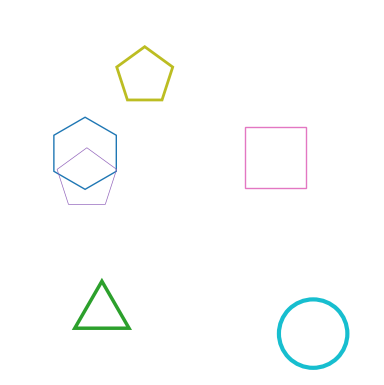[{"shape": "hexagon", "thickness": 1, "radius": 0.47, "center": [0.221, 0.602]}, {"shape": "triangle", "thickness": 2.5, "radius": 0.41, "center": [0.265, 0.188]}, {"shape": "pentagon", "thickness": 0.5, "radius": 0.41, "center": [0.226, 0.535]}, {"shape": "square", "thickness": 1, "radius": 0.39, "center": [0.716, 0.591]}, {"shape": "pentagon", "thickness": 2, "radius": 0.38, "center": [0.376, 0.802]}, {"shape": "circle", "thickness": 3, "radius": 0.44, "center": [0.813, 0.133]}]